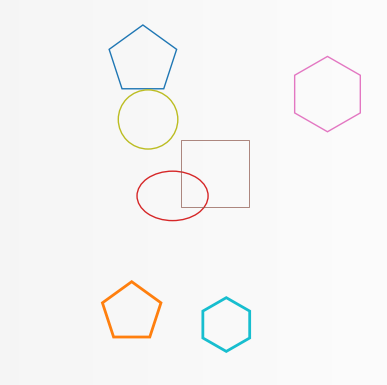[{"shape": "pentagon", "thickness": 1, "radius": 0.46, "center": [0.369, 0.844]}, {"shape": "pentagon", "thickness": 2, "radius": 0.4, "center": [0.34, 0.189]}, {"shape": "oval", "thickness": 1, "radius": 0.46, "center": [0.445, 0.491]}, {"shape": "square", "thickness": 0.5, "radius": 0.44, "center": [0.554, 0.549]}, {"shape": "hexagon", "thickness": 1, "radius": 0.49, "center": [0.845, 0.756]}, {"shape": "circle", "thickness": 1, "radius": 0.38, "center": [0.382, 0.69]}, {"shape": "hexagon", "thickness": 2, "radius": 0.35, "center": [0.584, 0.157]}]